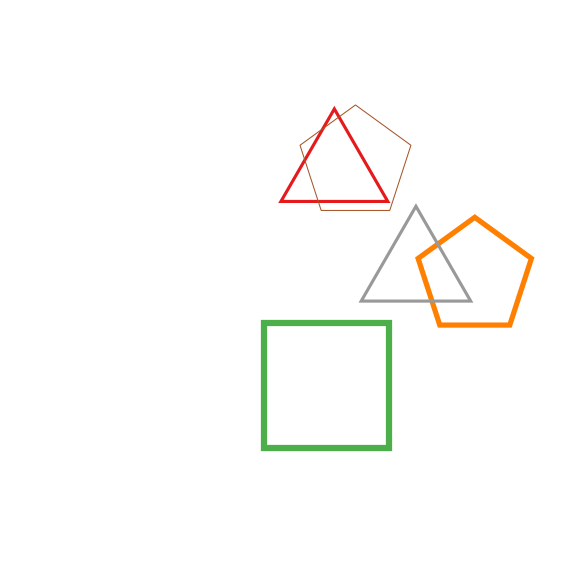[{"shape": "triangle", "thickness": 1.5, "radius": 0.53, "center": [0.579, 0.704]}, {"shape": "square", "thickness": 3, "radius": 0.54, "center": [0.565, 0.332]}, {"shape": "pentagon", "thickness": 2.5, "radius": 0.52, "center": [0.822, 0.52]}, {"shape": "pentagon", "thickness": 0.5, "radius": 0.5, "center": [0.616, 0.716]}, {"shape": "triangle", "thickness": 1.5, "radius": 0.55, "center": [0.72, 0.532]}]